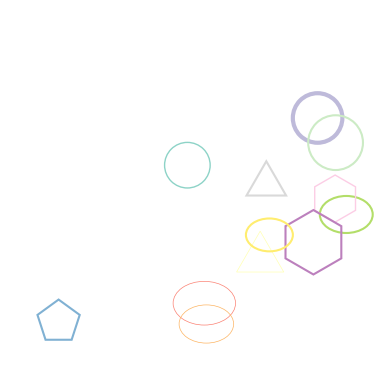[{"shape": "circle", "thickness": 1, "radius": 0.3, "center": [0.487, 0.571]}, {"shape": "triangle", "thickness": 0.5, "radius": 0.35, "center": [0.676, 0.329]}, {"shape": "circle", "thickness": 3, "radius": 0.32, "center": [0.825, 0.694]}, {"shape": "oval", "thickness": 0.5, "radius": 0.41, "center": [0.531, 0.212]}, {"shape": "pentagon", "thickness": 1.5, "radius": 0.29, "center": [0.152, 0.164]}, {"shape": "oval", "thickness": 0.5, "radius": 0.35, "center": [0.536, 0.158]}, {"shape": "oval", "thickness": 1.5, "radius": 0.34, "center": [0.899, 0.443]}, {"shape": "hexagon", "thickness": 1, "radius": 0.31, "center": [0.87, 0.484]}, {"shape": "triangle", "thickness": 1.5, "radius": 0.3, "center": [0.692, 0.522]}, {"shape": "hexagon", "thickness": 1.5, "radius": 0.42, "center": [0.814, 0.371]}, {"shape": "circle", "thickness": 1.5, "radius": 0.36, "center": [0.872, 0.629]}, {"shape": "oval", "thickness": 1.5, "radius": 0.3, "center": [0.7, 0.39]}]